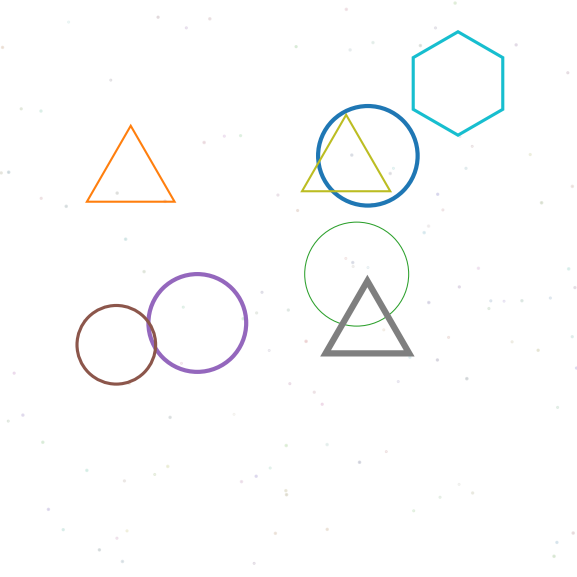[{"shape": "circle", "thickness": 2, "radius": 0.43, "center": [0.637, 0.729]}, {"shape": "triangle", "thickness": 1, "radius": 0.44, "center": [0.226, 0.694]}, {"shape": "circle", "thickness": 0.5, "radius": 0.45, "center": [0.618, 0.524]}, {"shape": "circle", "thickness": 2, "radius": 0.42, "center": [0.342, 0.44]}, {"shape": "circle", "thickness": 1.5, "radius": 0.34, "center": [0.201, 0.402]}, {"shape": "triangle", "thickness": 3, "radius": 0.42, "center": [0.636, 0.429]}, {"shape": "triangle", "thickness": 1, "radius": 0.44, "center": [0.599, 0.712]}, {"shape": "hexagon", "thickness": 1.5, "radius": 0.45, "center": [0.793, 0.855]}]